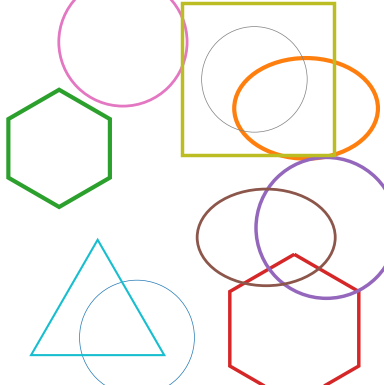[{"shape": "circle", "thickness": 0.5, "radius": 0.75, "center": [0.356, 0.123]}, {"shape": "oval", "thickness": 3, "radius": 0.93, "center": [0.795, 0.719]}, {"shape": "hexagon", "thickness": 3, "radius": 0.76, "center": [0.154, 0.615]}, {"shape": "hexagon", "thickness": 2.5, "radius": 0.97, "center": [0.764, 0.146]}, {"shape": "circle", "thickness": 2.5, "radius": 0.92, "center": [0.848, 0.408]}, {"shape": "oval", "thickness": 2, "radius": 0.9, "center": [0.691, 0.383]}, {"shape": "circle", "thickness": 2, "radius": 0.83, "center": [0.319, 0.891]}, {"shape": "circle", "thickness": 0.5, "radius": 0.69, "center": [0.661, 0.794]}, {"shape": "square", "thickness": 2.5, "radius": 0.99, "center": [0.67, 0.795]}, {"shape": "triangle", "thickness": 1.5, "radius": 1.0, "center": [0.254, 0.177]}]